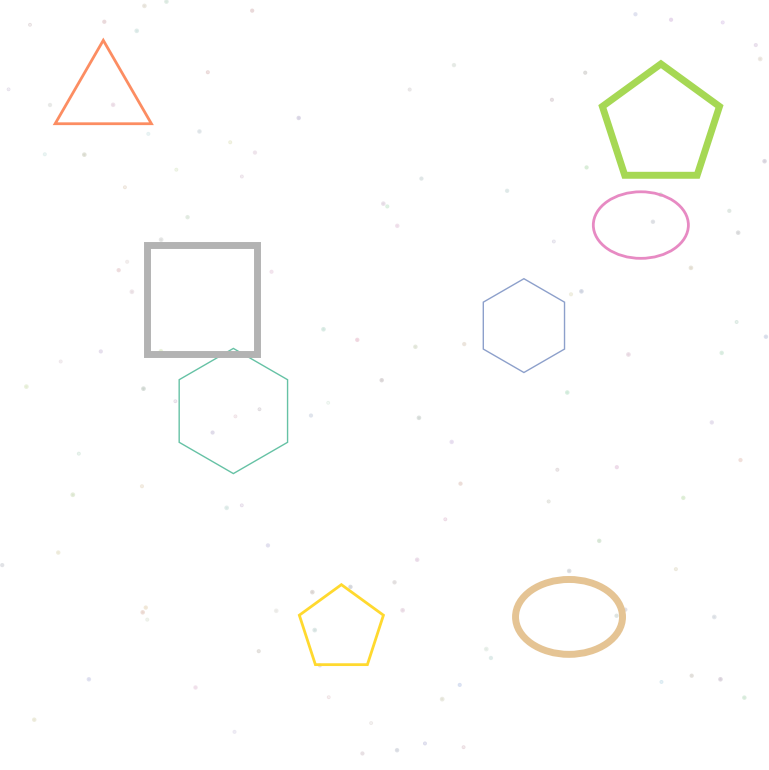[{"shape": "hexagon", "thickness": 0.5, "radius": 0.41, "center": [0.303, 0.466]}, {"shape": "triangle", "thickness": 1, "radius": 0.36, "center": [0.134, 0.875]}, {"shape": "hexagon", "thickness": 0.5, "radius": 0.3, "center": [0.68, 0.577]}, {"shape": "oval", "thickness": 1, "radius": 0.31, "center": [0.832, 0.708]}, {"shape": "pentagon", "thickness": 2.5, "radius": 0.4, "center": [0.858, 0.837]}, {"shape": "pentagon", "thickness": 1, "radius": 0.29, "center": [0.443, 0.183]}, {"shape": "oval", "thickness": 2.5, "radius": 0.35, "center": [0.739, 0.199]}, {"shape": "square", "thickness": 2.5, "radius": 0.36, "center": [0.262, 0.611]}]